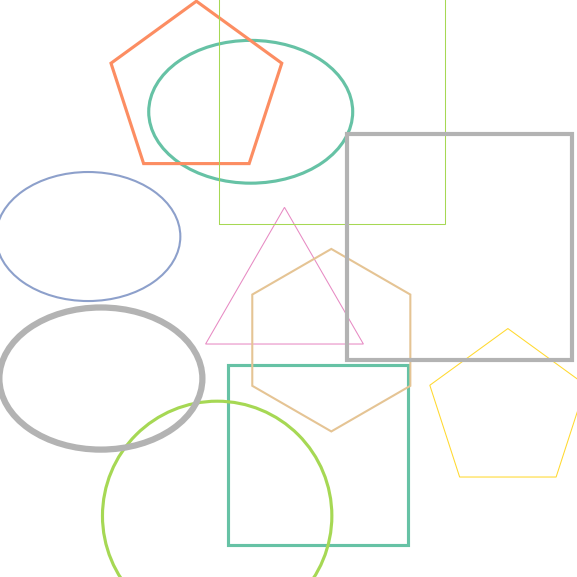[{"shape": "square", "thickness": 1.5, "radius": 0.78, "center": [0.551, 0.211]}, {"shape": "oval", "thickness": 1.5, "radius": 0.88, "center": [0.434, 0.806]}, {"shape": "pentagon", "thickness": 1.5, "radius": 0.78, "center": [0.34, 0.842]}, {"shape": "oval", "thickness": 1, "radius": 0.8, "center": [0.153, 0.59]}, {"shape": "triangle", "thickness": 0.5, "radius": 0.79, "center": [0.493, 0.482]}, {"shape": "circle", "thickness": 1.5, "radius": 0.99, "center": [0.376, 0.106]}, {"shape": "square", "thickness": 0.5, "radius": 0.98, "center": [0.574, 0.806]}, {"shape": "pentagon", "thickness": 0.5, "radius": 0.71, "center": [0.879, 0.288]}, {"shape": "hexagon", "thickness": 1, "radius": 0.79, "center": [0.574, 0.41]}, {"shape": "oval", "thickness": 3, "radius": 0.88, "center": [0.175, 0.344]}, {"shape": "square", "thickness": 2, "radius": 0.98, "center": [0.796, 0.571]}]